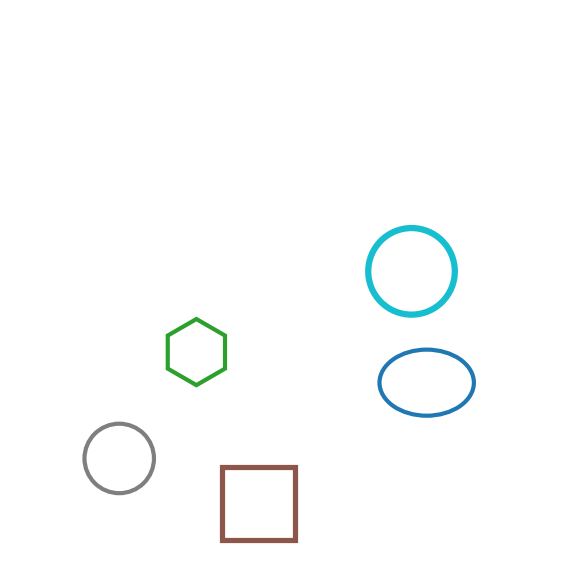[{"shape": "oval", "thickness": 2, "radius": 0.41, "center": [0.739, 0.337]}, {"shape": "hexagon", "thickness": 2, "radius": 0.29, "center": [0.34, 0.389]}, {"shape": "square", "thickness": 2.5, "radius": 0.31, "center": [0.448, 0.128]}, {"shape": "circle", "thickness": 2, "radius": 0.3, "center": [0.206, 0.205]}, {"shape": "circle", "thickness": 3, "radius": 0.37, "center": [0.713, 0.529]}]